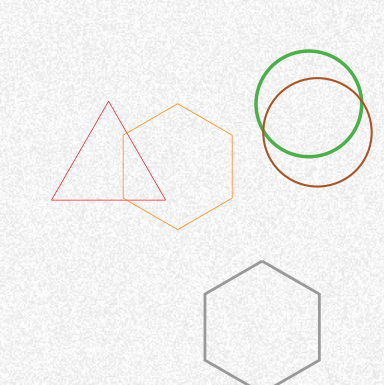[{"shape": "triangle", "thickness": 0.5, "radius": 0.86, "center": [0.282, 0.566]}, {"shape": "circle", "thickness": 2.5, "radius": 0.69, "center": [0.802, 0.73]}, {"shape": "hexagon", "thickness": 0.5, "radius": 0.82, "center": [0.461, 0.567]}, {"shape": "circle", "thickness": 1.5, "radius": 0.7, "center": [0.825, 0.656]}, {"shape": "hexagon", "thickness": 2, "radius": 0.86, "center": [0.681, 0.15]}]